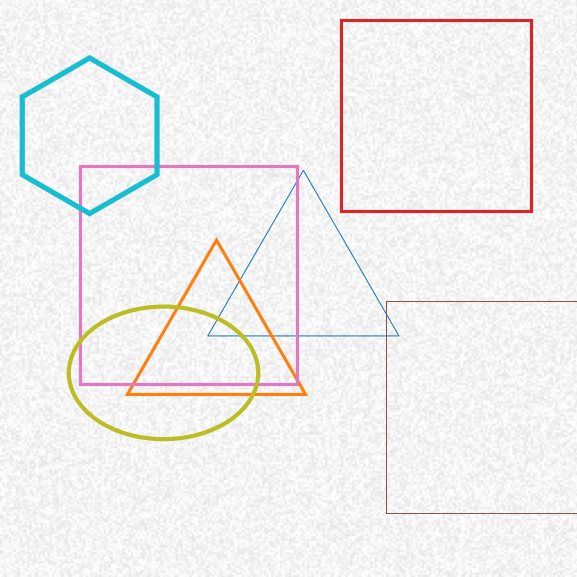[{"shape": "triangle", "thickness": 0.5, "radius": 0.96, "center": [0.525, 0.513]}, {"shape": "triangle", "thickness": 1.5, "radius": 0.89, "center": [0.375, 0.405]}, {"shape": "square", "thickness": 1.5, "radius": 0.83, "center": [0.755, 0.799]}, {"shape": "square", "thickness": 0.5, "radius": 0.92, "center": [0.852, 0.294]}, {"shape": "square", "thickness": 1.5, "radius": 0.94, "center": [0.326, 0.523]}, {"shape": "oval", "thickness": 2, "radius": 0.82, "center": [0.283, 0.353]}, {"shape": "hexagon", "thickness": 2.5, "radius": 0.67, "center": [0.155, 0.764]}]